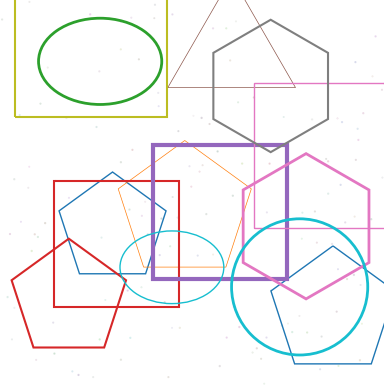[{"shape": "pentagon", "thickness": 1, "radius": 0.85, "center": [0.865, 0.192]}, {"shape": "pentagon", "thickness": 1, "radius": 0.73, "center": [0.292, 0.407]}, {"shape": "pentagon", "thickness": 0.5, "radius": 0.91, "center": [0.48, 0.453]}, {"shape": "oval", "thickness": 2, "radius": 0.8, "center": [0.26, 0.841]}, {"shape": "pentagon", "thickness": 1.5, "radius": 0.78, "center": [0.179, 0.224]}, {"shape": "square", "thickness": 1.5, "radius": 0.82, "center": [0.303, 0.366]}, {"shape": "square", "thickness": 3, "radius": 0.87, "center": [0.571, 0.451]}, {"shape": "triangle", "thickness": 0.5, "radius": 0.96, "center": [0.602, 0.868]}, {"shape": "hexagon", "thickness": 2, "radius": 0.94, "center": [0.795, 0.412]}, {"shape": "square", "thickness": 1, "radius": 0.94, "center": [0.849, 0.597]}, {"shape": "hexagon", "thickness": 1.5, "radius": 0.86, "center": [0.703, 0.777]}, {"shape": "square", "thickness": 1.5, "radius": 0.98, "center": [0.237, 0.894]}, {"shape": "oval", "thickness": 1, "radius": 0.67, "center": [0.447, 0.306]}, {"shape": "circle", "thickness": 2, "radius": 0.88, "center": [0.778, 0.255]}]